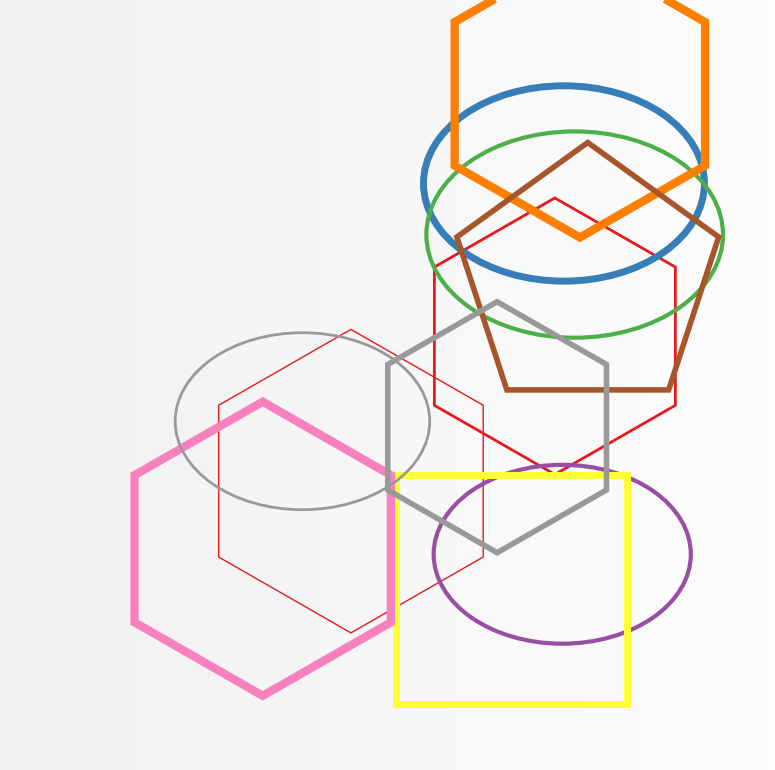[{"shape": "hexagon", "thickness": 1, "radius": 0.9, "center": [0.716, 0.563]}, {"shape": "hexagon", "thickness": 0.5, "radius": 0.99, "center": [0.453, 0.375]}, {"shape": "oval", "thickness": 2.5, "radius": 0.91, "center": [0.728, 0.762]}, {"shape": "oval", "thickness": 1.5, "radius": 0.96, "center": [0.742, 0.695]}, {"shape": "oval", "thickness": 1.5, "radius": 0.83, "center": [0.725, 0.28]}, {"shape": "hexagon", "thickness": 3, "radius": 0.93, "center": [0.748, 0.878]}, {"shape": "square", "thickness": 2.5, "radius": 0.74, "center": [0.66, 0.235]}, {"shape": "pentagon", "thickness": 2, "radius": 0.89, "center": [0.758, 0.637]}, {"shape": "hexagon", "thickness": 3, "radius": 0.95, "center": [0.339, 0.287]}, {"shape": "oval", "thickness": 1, "radius": 0.82, "center": [0.39, 0.453]}, {"shape": "hexagon", "thickness": 2, "radius": 0.81, "center": [0.641, 0.445]}]